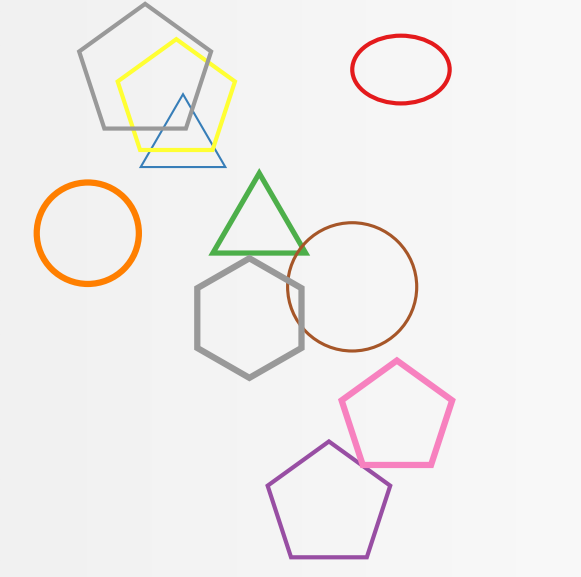[{"shape": "oval", "thickness": 2, "radius": 0.42, "center": [0.69, 0.879]}, {"shape": "triangle", "thickness": 1, "radius": 0.42, "center": [0.315, 0.752]}, {"shape": "triangle", "thickness": 2.5, "radius": 0.46, "center": [0.446, 0.607]}, {"shape": "pentagon", "thickness": 2, "radius": 0.55, "center": [0.566, 0.124]}, {"shape": "circle", "thickness": 3, "radius": 0.44, "center": [0.151, 0.595]}, {"shape": "pentagon", "thickness": 2, "radius": 0.53, "center": [0.303, 0.825]}, {"shape": "circle", "thickness": 1.5, "radius": 0.56, "center": [0.606, 0.502]}, {"shape": "pentagon", "thickness": 3, "radius": 0.5, "center": [0.683, 0.275]}, {"shape": "hexagon", "thickness": 3, "radius": 0.52, "center": [0.429, 0.448]}, {"shape": "pentagon", "thickness": 2, "radius": 0.6, "center": [0.25, 0.873]}]